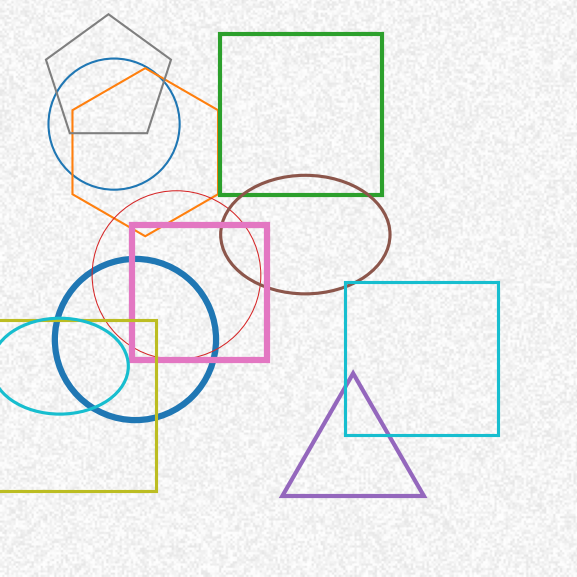[{"shape": "circle", "thickness": 1, "radius": 0.57, "center": [0.198, 0.784]}, {"shape": "circle", "thickness": 3, "radius": 0.7, "center": [0.235, 0.411]}, {"shape": "hexagon", "thickness": 1, "radius": 0.73, "center": [0.252, 0.736]}, {"shape": "square", "thickness": 2, "radius": 0.7, "center": [0.521, 0.801]}, {"shape": "circle", "thickness": 0.5, "radius": 0.73, "center": [0.306, 0.523]}, {"shape": "triangle", "thickness": 2, "radius": 0.71, "center": [0.611, 0.211]}, {"shape": "oval", "thickness": 1.5, "radius": 0.73, "center": [0.529, 0.593]}, {"shape": "square", "thickness": 3, "radius": 0.58, "center": [0.346, 0.493]}, {"shape": "pentagon", "thickness": 1, "radius": 0.57, "center": [0.188, 0.861]}, {"shape": "square", "thickness": 1.5, "radius": 0.74, "center": [0.122, 0.297]}, {"shape": "oval", "thickness": 1.5, "radius": 0.59, "center": [0.104, 0.365]}, {"shape": "square", "thickness": 1.5, "radius": 0.66, "center": [0.73, 0.379]}]